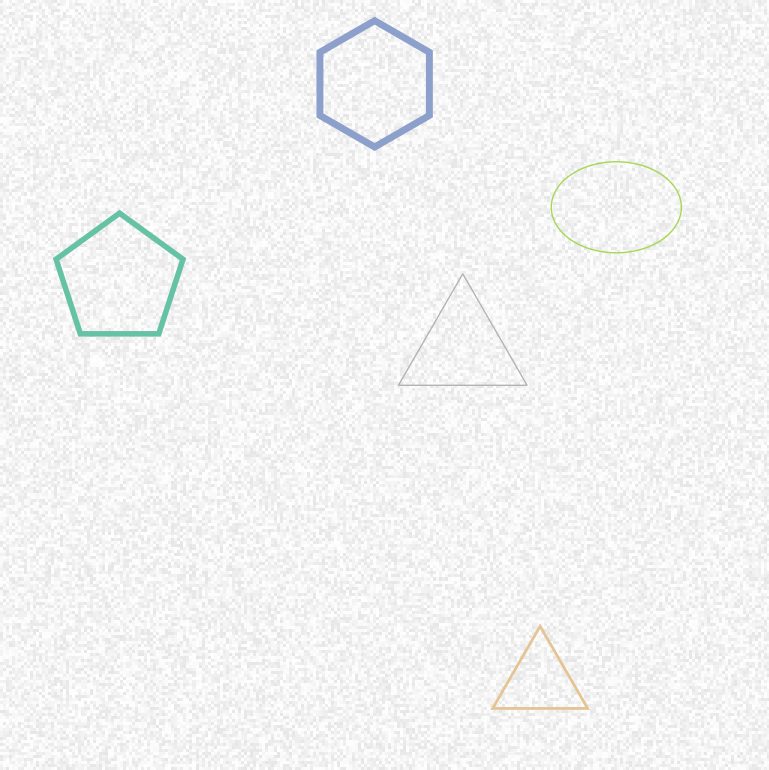[{"shape": "pentagon", "thickness": 2, "radius": 0.43, "center": [0.155, 0.637]}, {"shape": "hexagon", "thickness": 2.5, "radius": 0.41, "center": [0.487, 0.891]}, {"shape": "oval", "thickness": 0.5, "radius": 0.42, "center": [0.8, 0.731]}, {"shape": "triangle", "thickness": 1, "radius": 0.36, "center": [0.701, 0.116]}, {"shape": "triangle", "thickness": 0.5, "radius": 0.48, "center": [0.601, 0.548]}]